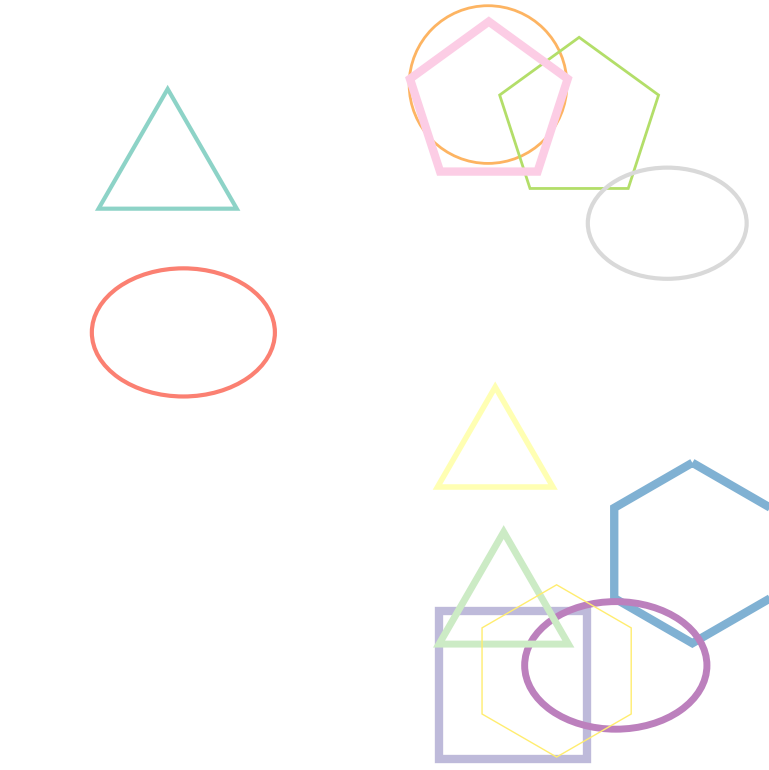[{"shape": "triangle", "thickness": 1.5, "radius": 0.52, "center": [0.218, 0.781]}, {"shape": "triangle", "thickness": 2, "radius": 0.43, "center": [0.643, 0.411]}, {"shape": "square", "thickness": 3, "radius": 0.48, "center": [0.666, 0.11]}, {"shape": "oval", "thickness": 1.5, "radius": 0.59, "center": [0.238, 0.568]}, {"shape": "hexagon", "thickness": 3, "radius": 0.59, "center": [0.899, 0.282]}, {"shape": "circle", "thickness": 1, "radius": 0.51, "center": [0.634, 0.89]}, {"shape": "pentagon", "thickness": 1, "radius": 0.54, "center": [0.752, 0.843]}, {"shape": "pentagon", "thickness": 3, "radius": 0.54, "center": [0.635, 0.864]}, {"shape": "oval", "thickness": 1.5, "radius": 0.52, "center": [0.867, 0.71]}, {"shape": "oval", "thickness": 2.5, "radius": 0.59, "center": [0.8, 0.136]}, {"shape": "triangle", "thickness": 2.5, "radius": 0.48, "center": [0.654, 0.212]}, {"shape": "hexagon", "thickness": 0.5, "radius": 0.56, "center": [0.723, 0.129]}]